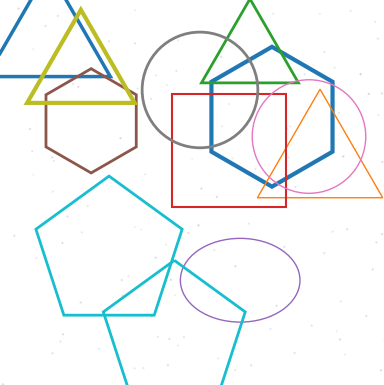[{"shape": "hexagon", "thickness": 3, "radius": 0.91, "center": [0.706, 0.697]}, {"shape": "triangle", "thickness": 2.5, "radius": 0.93, "center": [0.126, 0.894]}, {"shape": "triangle", "thickness": 1, "radius": 0.94, "center": [0.831, 0.58]}, {"shape": "triangle", "thickness": 2, "radius": 0.73, "center": [0.649, 0.857]}, {"shape": "square", "thickness": 1.5, "radius": 0.74, "center": [0.595, 0.609]}, {"shape": "oval", "thickness": 1, "radius": 0.78, "center": [0.624, 0.272]}, {"shape": "hexagon", "thickness": 2, "radius": 0.68, "center": [0.237, 0.686]}, {"shape": "circle", "thickness": 1, "radius": 0.74, "center": [0.803, 0.645]}, {"shape": "circle", "thickness": 2, "radius": 0.75, "center": [0.519, 0.766]}, {"shape": "triangle", "thickness": 3, "radius": 0.81, "center": [0.21, 0.813]}, {"shape": "pentagon", "thickness": 2, "radius": 0.97, "center": [0.453, 0.13]}, {"shape": "pentagon", "thickness": 2, "radius": 1.0, "center": [0.283, 0.343]}]